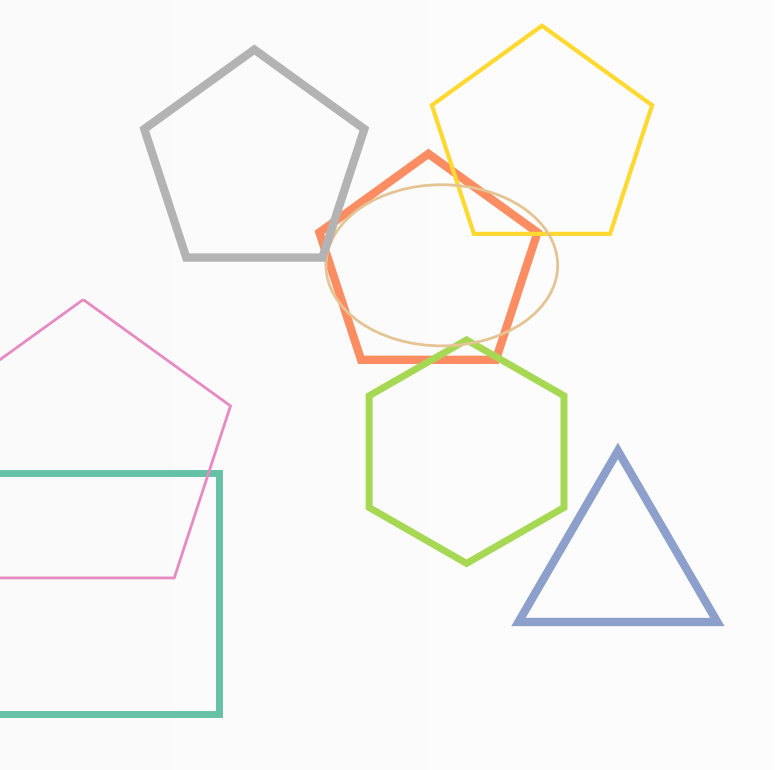[{"shape": "square", "thickness": 2.5, "radius": 0.78, "center": [0.127, 0.229]}, {"shape": "pentagon", "thickness": 3, "radius": 0.74, "center": [0.553, 0.652]}, {"shape": "triangle", "thickness": 3, "radius": 0.74, "center": [0.797, 0.266]}, {"shape": "pentagon", "thickness": 1, "radius": 1.0, "center": [0.107, 0.411]}, {"shape": "hexagon", "thickness": 2.5, "radius": 0.73, "center": [0.602, 0.413]}, {"shape": "pentagon", "thickness": 1.5, "radius": 0.75, "center": [0.699, 0.817]}, {"shape": "oval", "thickness": 1, "radius": 0.75, "center": [0.57, 0.655]}, {"shape": "pentagon", "thickness": 3, "radius": 0.75, "center": [0.328, 0.786]}]